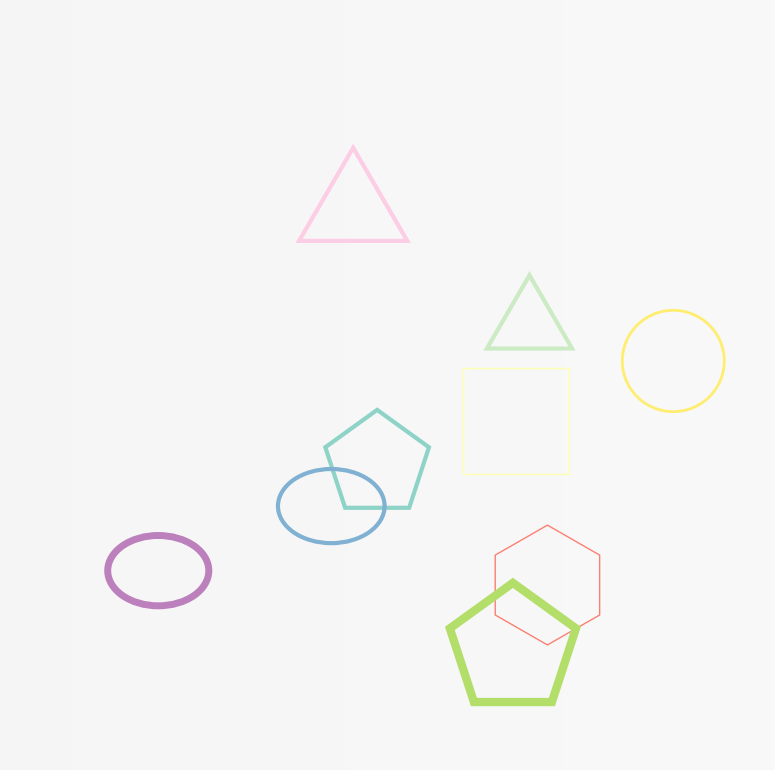[{"shape": "pentagon", "thickness": 1.5, "radius": 0.35, "center": [0.487, 0.397]}, {"shape": "square", "thickness": 0.5, "radius": 0.34, "center": [0.666, 0.453]}, {"shape": "hexagon", "thickness": 0.5, "radius": 0.39, "center": [0.706, 0.24]}, {"shape": "oval", "thickness": 1.5, "radius": 0.34, "center": [0.427, 0.343]}, {"shape": "pentagon", "thickness": 3, "radius": 0.43, "center": [0.662, 0.157]}, {"shape": "triangle", "thickness": 1.5, "radius": 0.4, "center": [0.456, 0.727]}, {"shape": "oval", "thickness": 2.5, "radius": 0.33, "center": [0.204, 0.259]}, {"shape": "triangle", "thickness": 1.5, "radius": 0.32, "center": [0.683, 0.579]}, {"shape": "circle", "thickness": 1, "radius": 0.33, "center": [0.869, 0.531]}]